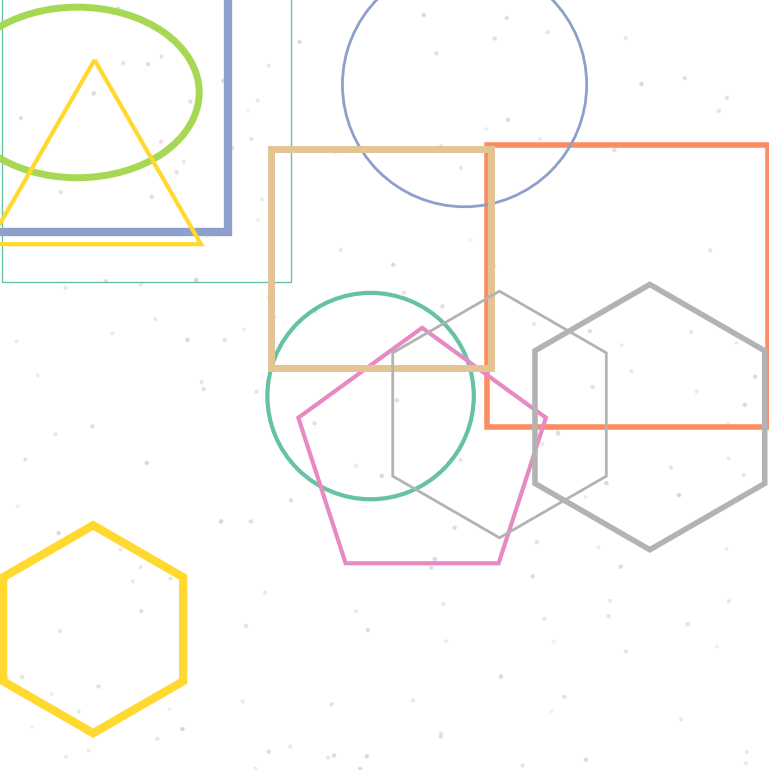[{"shape": "square", "thickness": 0.5, "radius": 0.94, "center": [0.19, 0.82]}, {"shape": "circle", "thickness": 1.5, "radius": 0.67, "center": [0.481, 0.486]}, {"shape": "square", "thickness": 2, "radius": 0.91, "center": [0.815, 0.629]}, {"shape": "circle", "thickness": 1, "radius": 0.79, "center": [0.603, 0.89]}, {"shape": "square", "thickness": 3, "radius": 0.85, "center": [0.127, 0.868]}, {"shape": "pentagon", "thickness": 1.5, "radius": 0.85, "center": [0.548, 0.405]}, {"shape": "oval", "thickness": 2.5, "radius": 0.79, "center": [0.1, 0.88]}, {"shape": "triangle", "thickness": 1.5, "radius": 0.8, "center": [0.123, 0.763]}, {"shape": "hexagon", "thickness": 3, "radius": 0.68, "center": [0.121, 0.183]}, {"shape": "square", "thickness": 2.5, "radius": 0.71, "center": [0.495, 0.664]}, {"shape": "hexagon", "thickness": 1, "radius": 0.8, "center": [0.649, 0.462]}, {"shape": "hexagon", "thickness": 2, "radius": 0.86, "center": [0.844, 0.458]}]